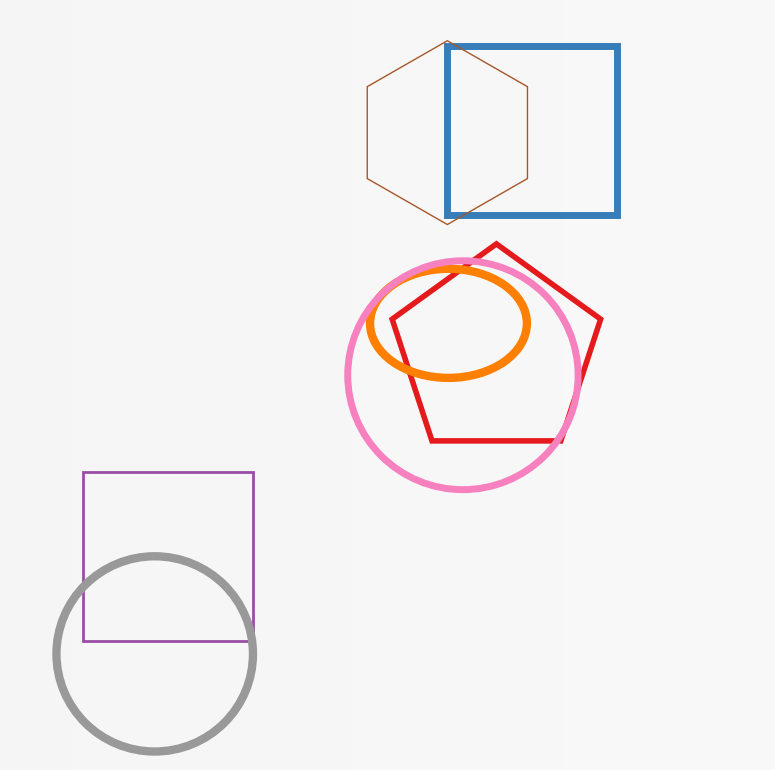[{"shape": "pentagon", "thickness": 2, "radius": 0.71, "center": [0.641, 0.542]}, {"shape": "square", "thickness": 2.5, "radius": 0.55, "center": [0.686, 0.83]}, {"shape": "square", "thickness": 1, "radius": 0.55, "center": [0.217, 0.277]}, {"shape": "oval", "thickness": 3, "radius": 0.51, "center": [0.579, 0.58]}, {"shape": "hexagon", "thickness": 0.5, "radius": 0.6, "center": [0.577, 0.828]}, {"shape": "circle", "thickness": 2.5, "radius": 0.74, "center": [0.597, 0.513]}, {"shape": "circle", "thickness": 3, "radius": 0.63, "center": [0.2, 0.151]}]